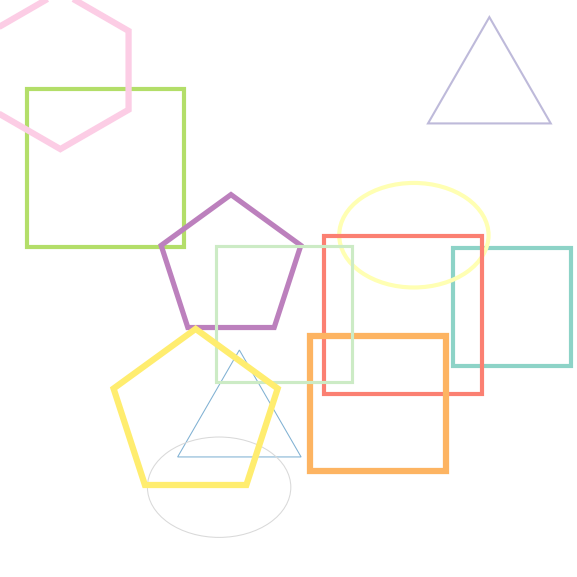[{"shape": "square", "thickness": 2, "radius": 0.51, "center": [0.887, 0.467]}, {"shape": "oval", "thickness": 2, "radius": 0.65, "center": [0.717, 0.592]}, {"shape": "triangle", "thickness": 1, "radius": 0.61, "center": [0.847, 0.847]}, {"shape": "square", "thickness": 2, "radius": 0.68, "center": [0.698, 0.454]}, {"shape": "triangle", "thickness": 0.5, "radius": 0.62, "center": [0.414, 0.27]}, {"shape": "square", "thickness": 3, "radius": 0.59, "center": [0.654, 0.301]}, {"shape": "square", "thickness": 2, "radius": 0.68, "center": [0.183, 0.709]}, {"shape": "hexagon", "thickness": 3, "radius": 0.68, "center": [0.104, 0.877]}, {"shape": "oval", "thickness": 0.5, "radius": 0.62, "center": [0.379, 0.155]}, {"shape": "pentagon", "thickness": 2.5, "radius": 0.64, "center": [0.4, 0.535]}, {"shape": "square", "thickness": 1.5, "radius": 0.59, "center": [0.492, 0.455]}, {"shape": "pentagon", "thickness": 3, "radius": 0.75, "center": [0.339, 0.28]}]